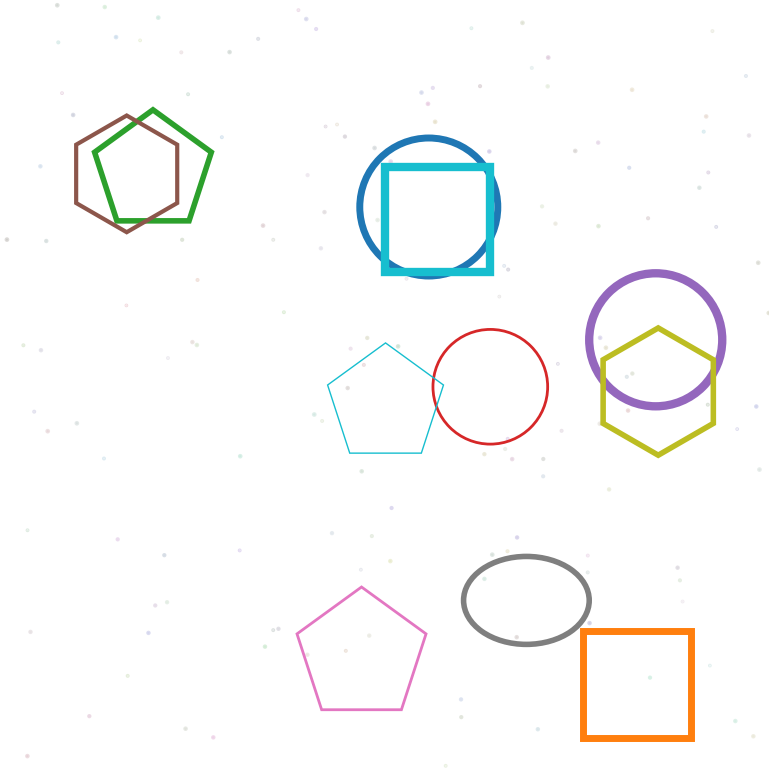[{"shape": "circle", "thickness": 2.5, "radius": 0.45, "center": [0.557, 0.731]}, {"shape": "square", "thickness": 2.5, "radius": 0.35, "center": [0.827, 0.111]}, {"shape": "pentagon", "thickness": 2, "radius": 0.4, "center": [0.199, 0.778]}, {"shape": "circle", "thickness": 1, "radius": 0.37, "center": [0.637, 0.498]}, {"shape": "circle", "thickness": 3, "radius": 0.43, "center": [0.852, 0.559]}, {"shape": "hexagon", "thickness": 1.5, "radius": 0.38, "center": [0.165, 0.774]}, {"shape": "pentagon", "thickness": 1, "radius": 0.44, "center": [0.47, 0.15]}, {"shape": "oval", "thickness": 2, "radius": 0.41, "center": [0.684, 0.22]}, {"shape": "hexagon", "thickness": 2, "radius": 0.41, "center": [0.855, 0.491]}, {"shape": "pentagon", "thickness": 0.5, "radius": 0.4, "center": [0.501, 0.476]}, {"shape": "square", "thickness": 3, "radius": 0.34, "center": [0.568, 0.715]}]